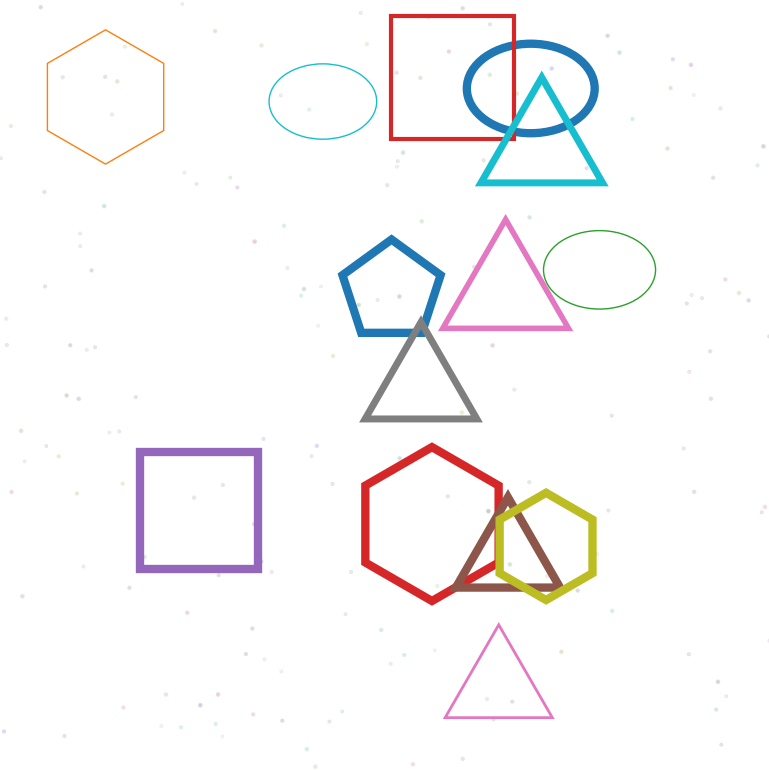[{"shape": "pentagon", "thickness": 3, "radius": 0.34, "center": [0.508, 0.622]}, {"shape": "oval", "thickness": 3, "radius": 0.42, "center": [0.689, 0.885]}, {"shape": "hexagon", "thickness": 0.5, "radius": 0.44, "center": [0.137, 0.874]}, {"shape": "oval", "thickness": 0.5, "radius": 0.36, "center": [0.779, 0.65]}, {"shape": "square", "thickness": 1.5, "radius": 0.4, "center": [0.587, 0.899]}, {"shape": "hexagon", "thickness": 3, "radius": 0.5, "center": [0.561, 0.319]}, {"shape": "square", "thickness": 3, "radius": 0.38, "center": [0.259, 0.337]}, {"shape": "triangle", "thickness": 3, "radius": 0.39, "center": [0.66, 0.276]}, {"shape": "triangle", "thickness": 1, "radius": 0.4, "center": [0.648, 0.108]}, {"shape": "triangle", "thickness": 2, "radius": 0.47, "center": [0.657, 0.621]}, {"shape": "triangle", "thickness": 2.5, "radius": 0.42, "center": [0.547, 0.498]}, {"shape": "hexagon", "thickness": 3, "radius": 0.35, "center": [0.709, 0.29]}, {"shape": "triangle", "thickness": 2.5, "radius": 0.46, "center": [0.704, 0.808]}, {"shape": "oval", "thickness": 0.5, "radius": 0.35, "center": [0.419, 0.868]}]